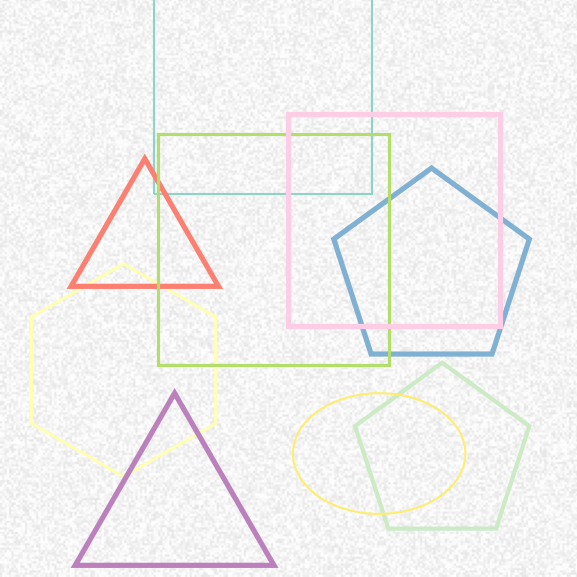[{"shape": "square", "thickness": 1, "radius": 0.94, "center": [0.455, 0.852]}, {"shape": "hexagon", "thickness": 1.5, "radius": 0.92, "center": [0.214, 0.358]}, {"shape": "triangle", "thickness": 2.5, "radius": 0.74, "center": [0.251, 0.577]}, {"shape": "pentagon", "thickness": 2.5, "radius": 0.89, "center": [0.747, 0.53]}, {"shape": "square", "thickness": 1.5, "radius": 1.0, "center": [0.474, 0.567]}, {"shape": "square", "thickness": 2.5, "radius": 0.92, "center": [0.682, 0.619]}, {"shape": "triangle", "thickness": 2.5, "radius": 0.99, "center": [0.302, 0.12]}, {"shape": "pentagon", "thickness": 2, "radius": 0.79, "center": [0.766, 0.212]}, {"shape": "oval", "thickness": 1, "radius": 0.75, "center": [0.657, 0.214]}]